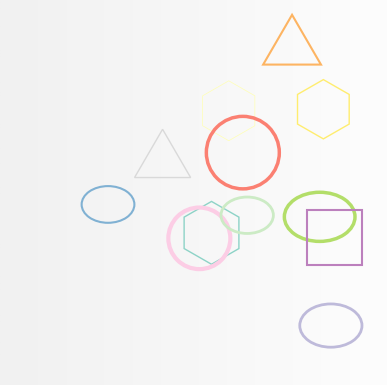[{"shape": "hexagon", "thickness": 1, "radius": 0.41, "center": [0.546, 0.395]}, {"shape": "hexagon", "thickness": 0.5, "radius": 0.39, "center": [0.59, 0.712]}, {"shape": "oval", "thickness": 2, "radius": 0.4, "center": [0.854, 0.154]}, {"shape": "circle", "thickness": 2.5, "radius": 0.47, "center": [0.627, 0.604]}, {"shape": "oval", "thickness": 1.5, "radius": 0.34, "center": [0.279, 0.469]}, {"shape": "triangle", "thickness": 1.5, "radius": 0.43, "center": [0.754, 0.875]}, {"shape": "oval", "thickness": 2.5, "radius": 0.46, "center": [0.825, 0.437]}, {"shape": "circle", "thickness": 3, "radius": 0.4, "center": [0.514, 0.381]}, {"shape": "triangle", "thickness": 1, "radius": 0.42, "center": [0.42, 0.581]}, {"shape": "square", "thickness": 1.5, "radius": 0.36, "center": [0.863, 0.383]}, {"shape": "oval", "thickness": 2, "radius": 0.34, "center": [0.638, 0.441]}, {"shape": "hexagon", "thickness": 1, "radius": 0.38, "center": [0.834, 0.716]}]